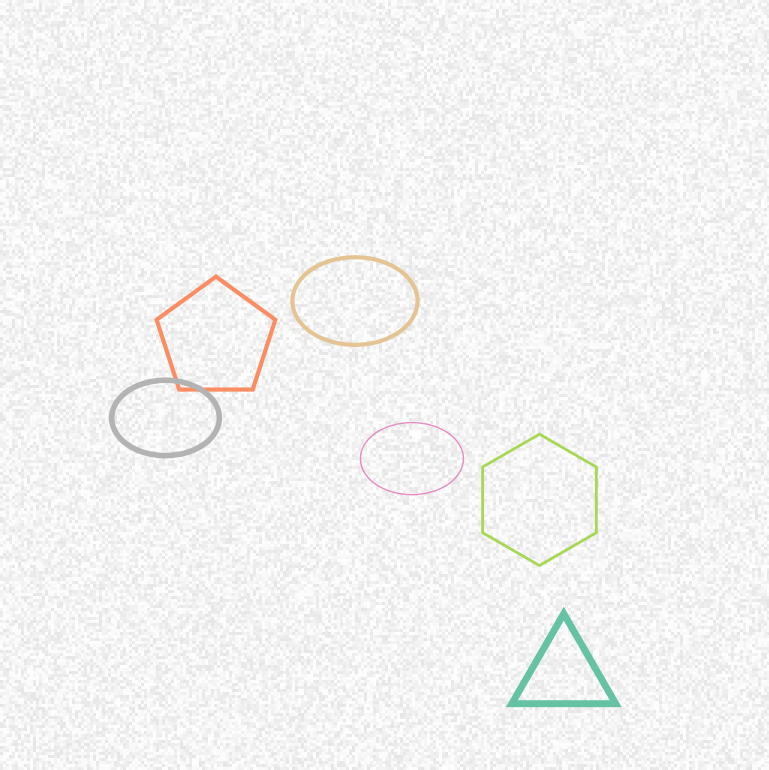[{"shape": "triangle", "thickness": 2.5, "radius": 0.39, "center": [0.732, 0.125]}, {"shape": "pentagon", "thickness": 1.5, "radius": 0.41, "center": [0.28, 0.56]}, {"shape": "oval", "thickness": 0.5, "radius": 0.33, "center": [0.535, 0.404]}, {"shape": "hexagon", "thickness": 1, "radius": 0.43, "center": [0.701, 0.351]}, {"shape": "oval", "thickness": 1.5, "radius": 0.41, "center": [0.461, 0.609]}, {"shape": "oval", "thickness": 2, "radius": 0.35, "center": [0.215, 0.457]}]